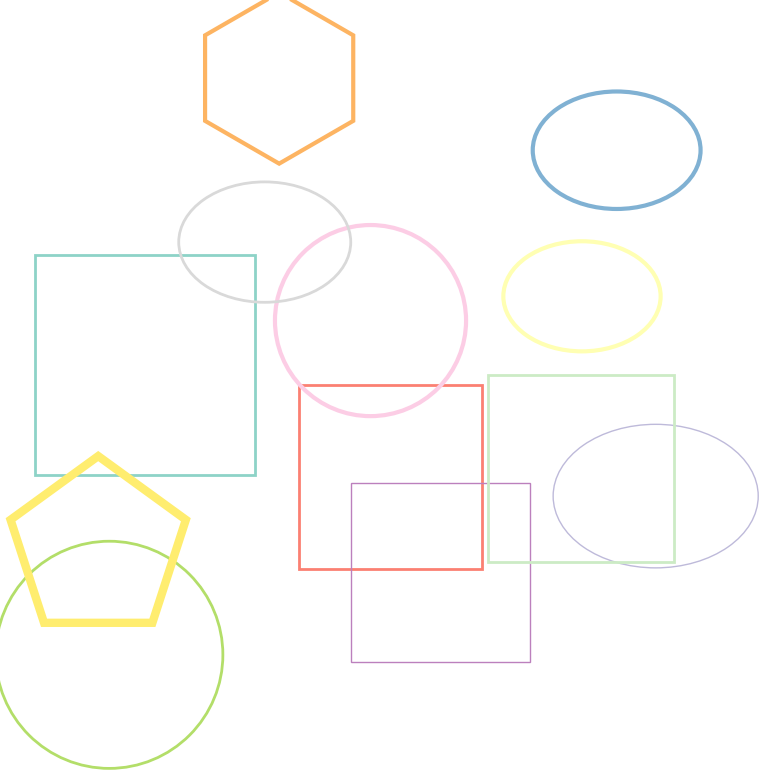[{"shape": "square", "thickness": 1, "radius": 0.71, "center": [0.189, 0.526]}, {"shape": "oval", "thickness": 1.5, "radius": 0.51, "center": [0.756, 0.615]}, {"shape": "oval", "thickness": 0.5, "radius": 0.67, "center": [0.852, 0.356]}, {"shape": "square", "thickness": 1, "radius": 0.6, "center": [0.507, 0.381]}, {"shape": "oval", "thickness": 1.5, "radius": 0.54, "center": [0.801, 0.805]}, {"shape": "hexagon", "thickness": 1.5, "radius": 0.56, "center": [0.363, 0.899]}, {"shape": "circle", "thickness": 1, "radius": 0.74, "center": [0.142, 0.15]}, {"shape": "circle", "thickness": 1.5, "radius": 0.62, "center": [0.481, 0.584]}, {"shape": "oval", "thickness": 1, "radius": 0.56, "center": [0.344, 0.686]}, {"shape": "square", "thickness": 0.5, "radius": 0.58, "center": [0.572, 0.257]}, {"shape": "square", "thickness": 1, "radius": 0.61, "center": [0.754, 0.392]}, {"shape": "pentagon", "thickness": 3, "radius": 0.6, "center": [0.128, 0.288]}]